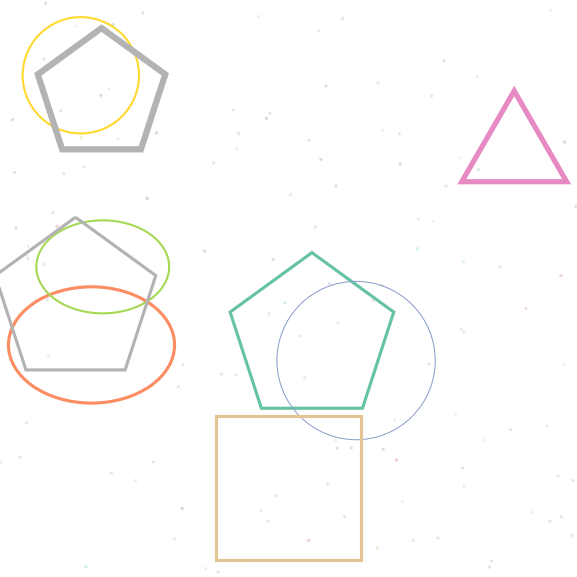[{"shape": "pentagon", "thickness": 1.5, "radius": 0.74, "center": [0.54, 0.413]}, {"shape": "oval", "thickness": 1.5, "radius": 0.72, "center": [0.158, 0.402]}, {"shape": "circle", "thickness": 0.5, "radius": 0.69, "center": [0.617, 0.375]}, {"shape": "triangle", "thickness": 2.5, "radius": 0.52, "center": [0.89, 0.737]}, {"shape": "oval", "thickness": 1, "radius": 0.58, "center": [0.178, 0.537]}, {"shape": "circle", "thickness": 1, "radius": 0.5, "center": [0.14, 0.869]}, {"shape": "square", "thickness": 1.5, "radius": 0.63, "center": [0.499, 0.154]}, {"shape": "pentagon", "thickness": 3, "radius": 0.58, "center": [0.176, 0.834]}, {"shape": "pentagon", "thickness": 1.5, "radius": 0.73, "center": [0.131, 0.477]}]